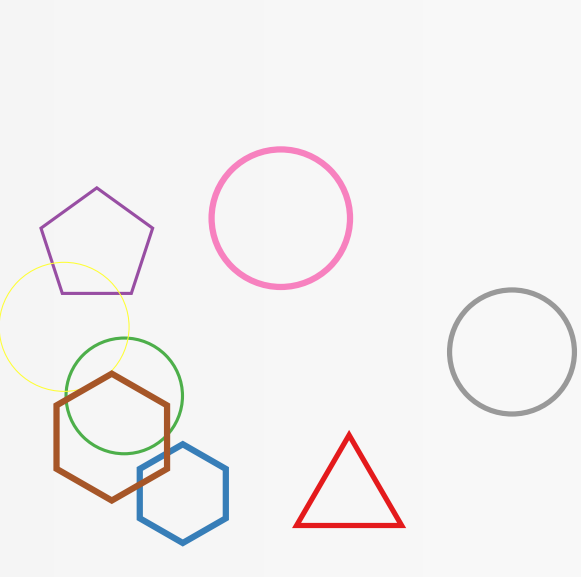[{"shape": "triangle", "thickness": 2.5, "radius": 0.52, "center": [0.601, 0.141]}, {"shape": "hexagon", "thickness": 3, "radius": 0.43, "center": [0.314, 0.144]}, {"shape": "circle", "thickness": 1.5, "radius": 0.5, "center": [0.214, 0.314]}, {"shape": "pentagon", "thickness": 1.5, "radius": 0.51, "center": [0.167, 0.573]}, {"shape": "circle", "thickness": 0.5, "radius": 0.56, "center": [0.11, 0.433]}, {"shape": "hexagon", "thickness": 3, "radius": 0.55, "center": [0.192, 0.242]}, {"shape": "circle", "thickness": 3, "radius": 0.6, "center": [0.483, 0.621]}, {"shape": "circle", "thickness": 2.5, "radius": 0.54, "center": [0.881, 0.39]}]